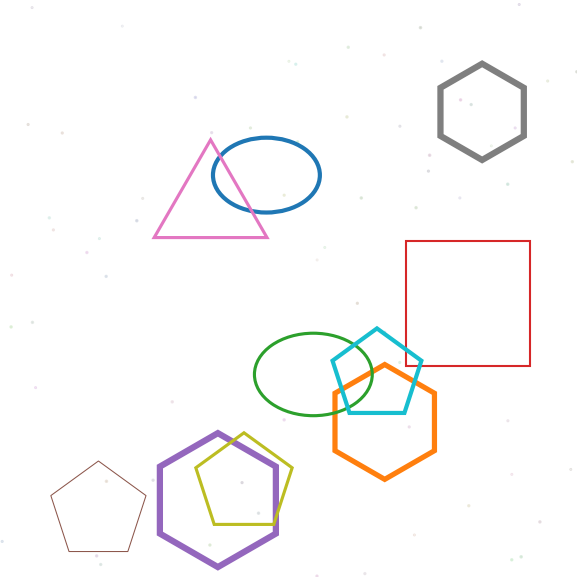[{"shape": "oval", "thickness": 2, "radius": 0.46, "center": [0.461, 0.696]}, {"shape": "hexagon", "thickness": 2.5, "radius": 0.5, "center": [0.666, 0.268]}, {"shape": "oval", "thickness": 1.5, "radius": 0.51, "center": [0.543, 0.351]}, {"shape": "square", "thickness": 1, "radius": 0.54, "center": [0.81, 0.474]}, {"shape": "hexagon", "thickness": 3, "radius": 0.58, "center": [0.377, 0.133]}, {"shape": "pentagon", "thickness": 0.5, "radius": 0.43, "center": [0.17, 0.114]}, {"shape": "triangle", "thickness": 1.5, "radius": 0.56, "center": [0.365, 0.644]}, {"shape": "hexagon", "thickness": 3, "radius": 0.42, "center": [0.835, 0.805]}, {"shape": "pentagon", "thickness": 1.5, "radius": 0.44, "center": [0.422, 0.162]}, {"shape": "pentagon", "thickness": 2, "radius": 0.4, "center": [0.653, 0.35]}]